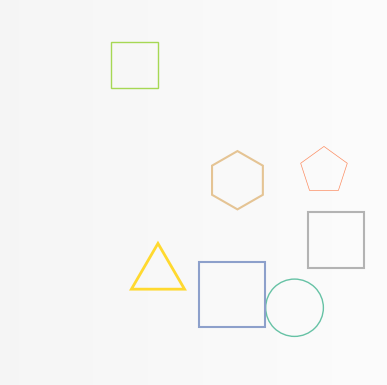[{"shape": "circle", "thickness": 1, "radius": 0.37, "center": [0.76, 0.201]}, {"shape": "pentagon", "thickness": 0.5, "radius": 0.32, "center": [0.836, 0.556]}, {"shape": "square", "thickness": 1.5, "radius": 0.43, "center": [0.599, 0.235]}, {"shape": "square", "thickness": 1, "radius": 0.3, "center": [0.346, 0.831]}, {"shape": "triangle", "thickness": 2, "radius": 0.4, "center": [0.408, 0.289]}, {"shape": "hexagon", "thickness": 1.5, "radius": 0.38, "center": [0.613, 0.532]}, {"shape": "square", "thickness": 1.5, "radius": 0.36, "center": [0.867, 0.376]}]